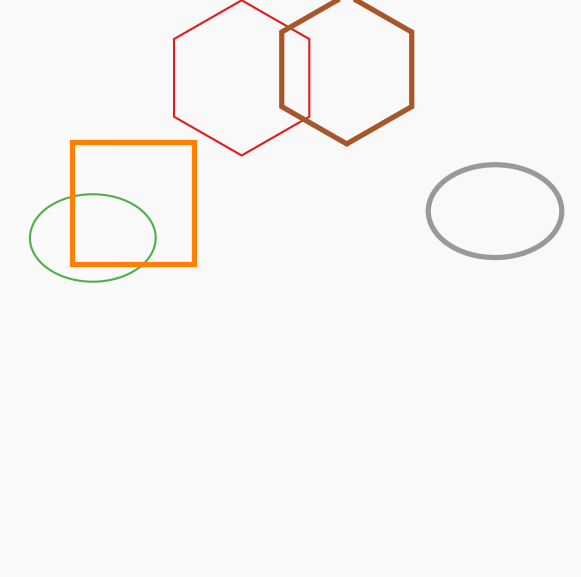[{"shape": "hexagon", "thickness": 1, "radius": 0.67, "center": [0.416, 0.864]}, {"shape": "oval", "thickness": 1, "radius": 0.54, "center": [0.16, 0.587]}, {"shape": "square", "thickness": 2.5, "radius": 0.53, "center": [0.229, 0.647]}, {"shape": "hexagon", "thickness": 2.5, "radius": 0.65, "center": [0.597, 0.879]}, {"shape": "oval", "thickness": 2.5, "radius": 0.57, "center": [0.852, 0.634]}]